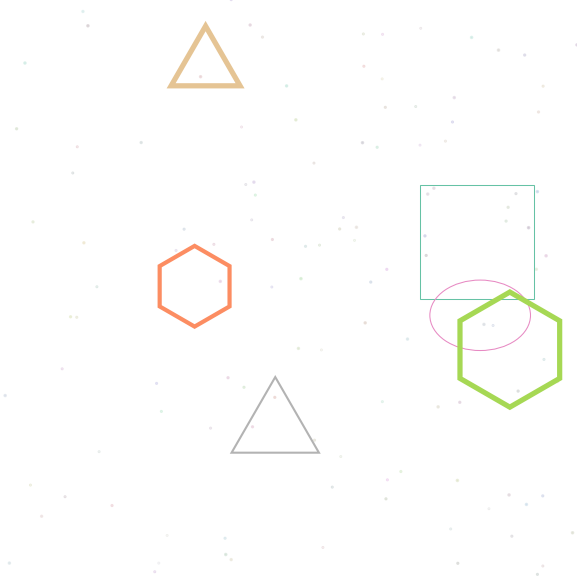[{"shape": "square", "thickness": 0.5, "radius": 0.49, "center": [0.826, 0.58]}, {"shape": "hexagon", "thickness": 2, "radius": 0.35, "center": [0.337, 0.503]}, {"shape": "oval", "thickness": 0.5, "radius": 0.44, "center": [0.831, 0.453]}, {"shape": "hexagon", "thickness": 2.5, "radius": 0.5, "center": [0.883, 0.394]}, {"shape": "triangle", "thickness": 2.5, "radius": 0.34, "center": [0.356, 0.885]}, {"shape": "triangle", "thickness": 1, "radius": 0.44, "center": [0.477, 0.259]}]